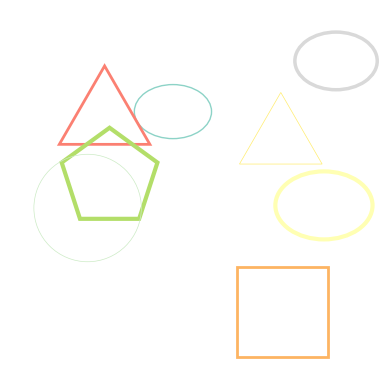[{"shape": "oval", "thickness": 1, "radius": 0.5, "center": [0.449, 0.71]}, {"shape": "oval", "thickness": 3, "radius": 0.63, "center": [0.841, 0.467]}, {"shape": "triangle", "thickness": 2, "radius": 0.68, "center": [0.272, 0.693]}, {"shape": "square", "thickness": 2, "radius": 0.59, "center": [0.734, 0.19]}, {"shape": "pentagon", "thickness": 3, "radius": 0.65, "center": [0.285, 0.537]}, {"shape": "oval", "thickness": 2.5, "radius": 0.53, "center": [0.873, 0.842]}, {"shape": "circle", "thickness": 0.5, "radius": 0.7, "center": [0.228, 0.46]}, {"shape": "triangle", "thickness": 0.5, "radius": 0.62, "center": [0.729, 0.636]}]